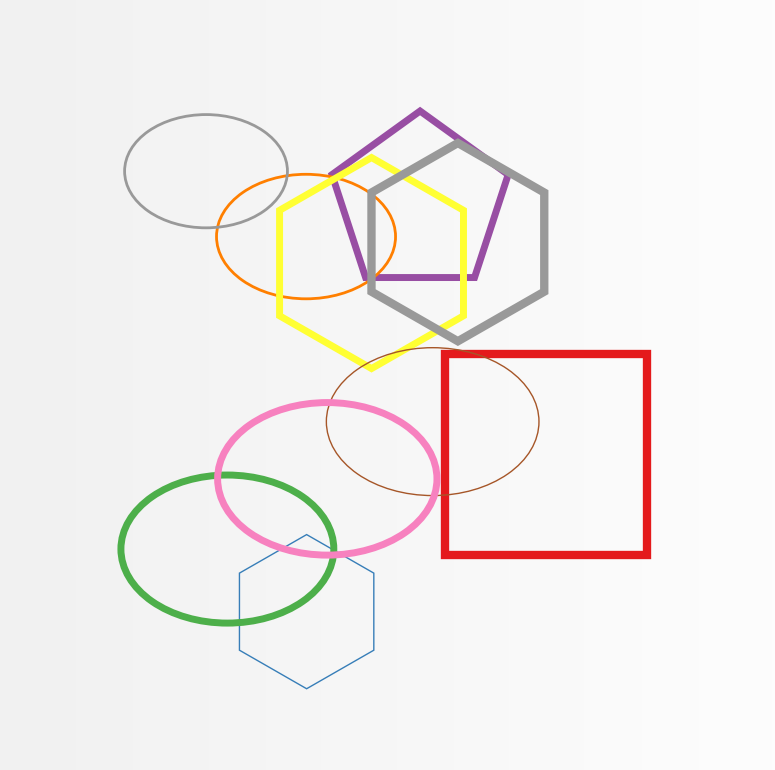[{"shape": "square", "thickness": 3, "radius": 0.65, "center": [0.704, 0.41]}, {"shape": "hexagon", "thickness": 0.5, "radius": 0.5, "center": [0.396, 0.206]}, {"shape": "oval", "thickness": 2.5, "radius": 0.69, "center": [0.293, 0.287]}, {"shape": "pentagon", "thickness": 2.5, "radius": 0.6, "center": [0.542, 0.736]}, {"shape": "oval", "thickness": 1, "radius": 0.58, "center": [0.395, 0.693]}, {"shape": "hexagon", "thickness": 2.5, "radius": 0.69, "center": [0.479, 0.658]}, {"shape": "oval", "thickness": 0.5, "radius": 0.69, "center": [0.558, 0.452]}, {"shape": "oval", "thickness": 2.5, "radius": 0.71, "center": [0.422, 0.378]}, {"shape": "oval", "thickness": 1, "radius": 0.53, "center": [0.266, 0.778]}, {"shape": "hexagon", "thickness": 3, "radius": 0.64, "center": [0.591, 0.686]}]